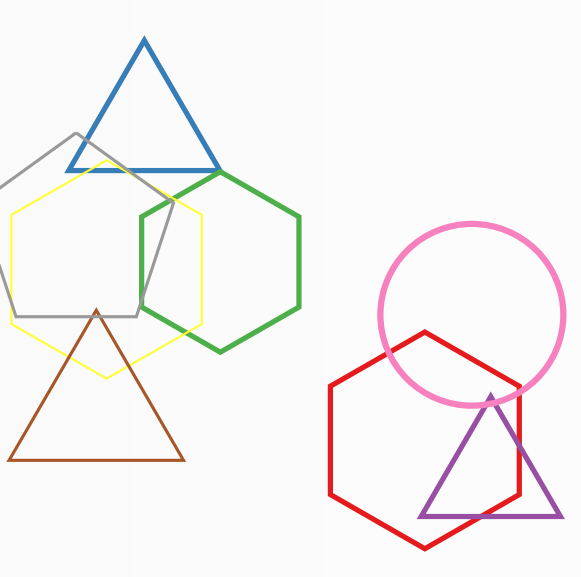[{"shape": "hexagon", "thickness": 2.5, "radius": 0.94, "center": [0.731, 0.237]}, {"shape": "triangle", "thickness": 2.5, "radius": 0.75, "center": [0.248, 0.779]}, {"shape": "hexagon", "thickness": 2.5, "radius": 0.78, "center": [0.379, 0.546]}, {"shape": "triangle", "thickness": 2.5, "radius": 0.69, "center": [0.844, 0.174]}, {"shape": "hexagon", "thickness": 1, "radius": 0.95, "center": [0.183, 0.533]}, {"shape": "triangle", "thickness": 1.5, "radius": 0.87, "center": [0.166, 0.289]}, {"shape": "circle", "thickness": 3, "radius": 0.79, "center": [0.812, 0.454]}, {"shape": "pentagon", "thickness": 1.5, "radius": 0.88, "center": [0.131, 0.593]}]